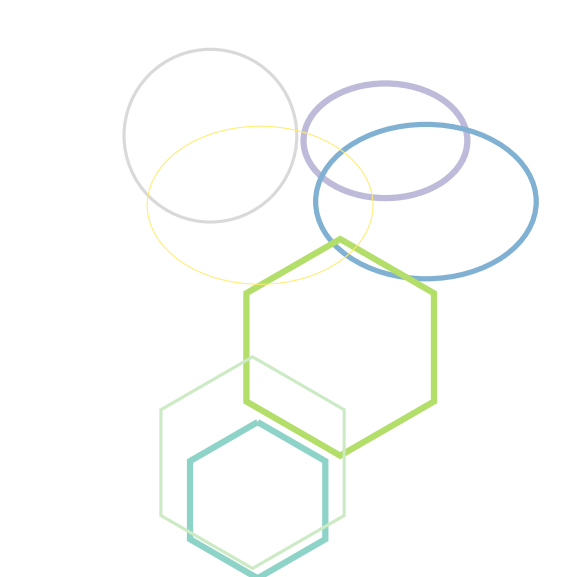[{"shape": "hexagon", "thickness": 3, "radius": 0.68, "center": [0.446, 0.133]}, {"shape": "oval", "thickness": 3, "radius": 0.71, "center": [0.667, 0.755]}, {"shape": "oval", "thickness": 2.5, "radius": 0.95, "center": [0.738, 0.65]}, {"shape": "hexagon", "thickness": 3, "radius": 0.94, "center": [0.589, 0.398]}, {"shape": "circle", "thickness": 1.5, "radius": 0.75, "center": [0.364, 0.764]}, {"shape": "hexagon", "thickness": 1.5, "radius": 0.92, "center": [0.437, 0.198]}, {"shape": "oval", "thickness": 0.5, "radius": 0.98, "center": [0.45, 0.644]}]